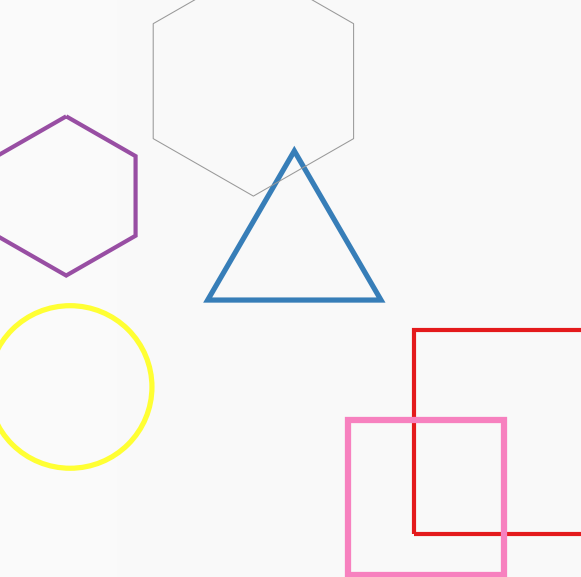[{"shape": "square", "thickness": 2, "radius": 0.88, "center": [0.888, 0.251]}, {"shape": "triangle", "thickness": 2.5, "radius": 0.86, "center": [0.506, 0.566]}, {"shape": "hexagon", "thickness": 2, "radius": 0.69, "center": [0.114, 0.66]}, {"shape": "circle", "thickness": 2.5, "radius": 0.7, "center": [0.121, 0.329]}, {"shape": "square", "thickness": 3, "radius": 0.67, "center": [0.732, 0.137]}, {"shape": "hexagon", "thickness": 0.5, "radius": 1.0, "center": [0.436, 0.859]}]